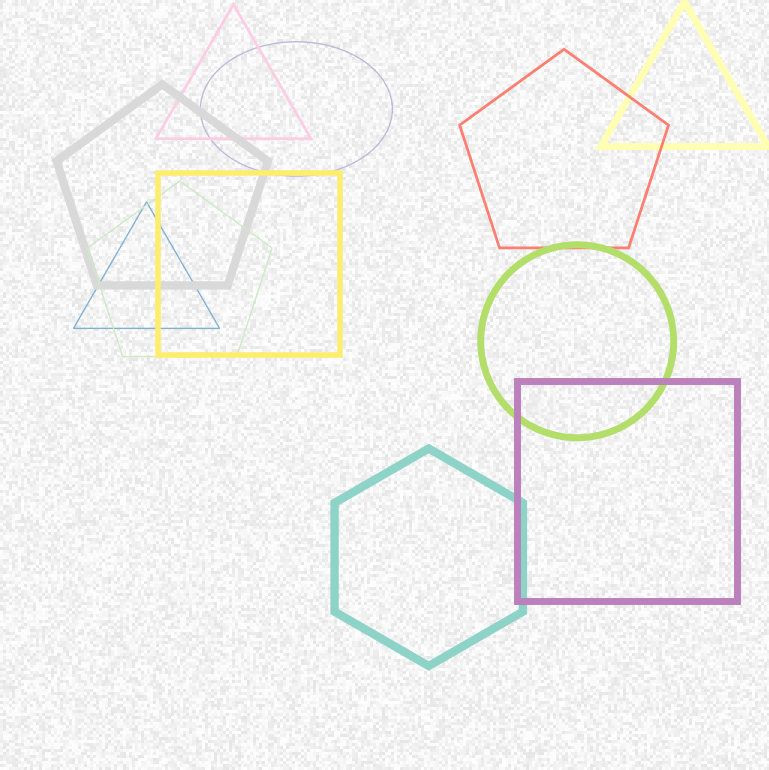[{"shape": "hexagon", "thickness": 3, "radius": 0.71, "center": [0.557, 0.276]}, {"shape": "triangle", "thickness": 2.5, "radius": 0.63, "center": [0.889, 0.872]}, {"shape": "oval", "thickness": 0.5, "radius": 0.62, "center": [0.385, 0.858]}, {"shape": "pentagon", "thickness": 1, "radius": 0.71, "center": [0.733, 0.793]}, {"shape": "triangle", "thickness": 0.5, "radius": 0.55, "center": [0.19, 0.628]}, {"shape": "circle", "thickness": 2.5, "radius": 0.63, "center": [0.75, 0.557]}, {"shape": "triangle", "thickness": 1, "radius": 0.58, "center": [0.303, 0.878]}, {"shape": "pentagon", "thickness": 3, "radius": 0.72, "center": [0.211, 0.746]}, {"shape": "square", "thickness": 2.5, "radius": 0.71, "center": [0.814, 0.362]}, {"shape": "pentagon", "thickness": 0.5, "radius": 0.63, "center": [0.233, 0.639]}, {"shape": "square", "thickness": 2, "radius": 0.59, "center": [0.323, 0.657]}]